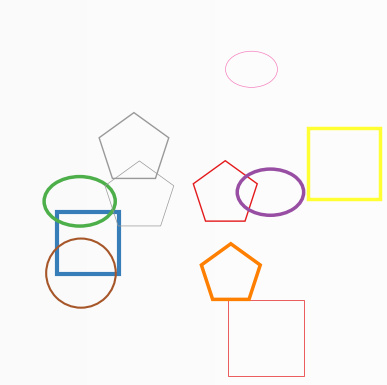[{"shape": "pentagon", "thickness": 1, "radius": 0.43, "center": [0.581, 0.496]}, {"shape": "square", "thickness": 0.5, "radius": 0.49, "center": [0.687, 0.122]}, {"shape": "square", "thickness": 3, "radius": 0.4, "center": [0.228, 0.368]}, {"shape": "oval", "thickness": 2.5, "radius": 0.46, "center": [0.206, 0.477]}, {"shape": "oval", "thickness": 2.5, "radius": 0.43, "center": [0.698, 0.501]}, {"shape": "pentagon", "thickness": 2.5, "radius": 0.4, "center": [0.596, 0.287]}, {"shape": "square", "thickness": 2.5, "radius": 0.46, "center": [0.887, 0.576]}, {"shape": "circle", "thickness": 1.5, "radius": 0.45, "center": [0.209, 0.291]}, {"shape": "oval", "thickness": 0.5, "radius": 0.34, "center": [0.649, 0.82]}, {"shape": "pentagon", "thickness": 1, "radius": 0.47, "center": [0.346, 0.613]}, {"shape": "pentagon", "thickness": 0.5, "radius": 0.47, "center": [0.36, 0.489]}]